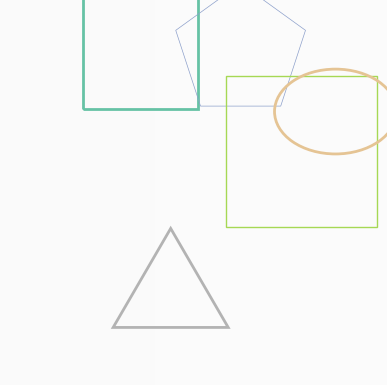[{"shape": "square", "thickness": 2, "radius": 0.75, "center": [0.362, 0.867]}, {"shape": "pentagon", "thickness": 0.5, "radius": 0.88, "center": [0.621, 0.867]}, {"shape": "square", "thickness": 1, "radius": 0.97, "center": [0.777, 0.606]}, {"shape": "oval", "thickness": 2, "radius": 0.79, "center": [0.866, 0.71]}, {"shape": "triangle", "thickness": 2, "radius": 0.86, "center": [0.44, 0.235]}]